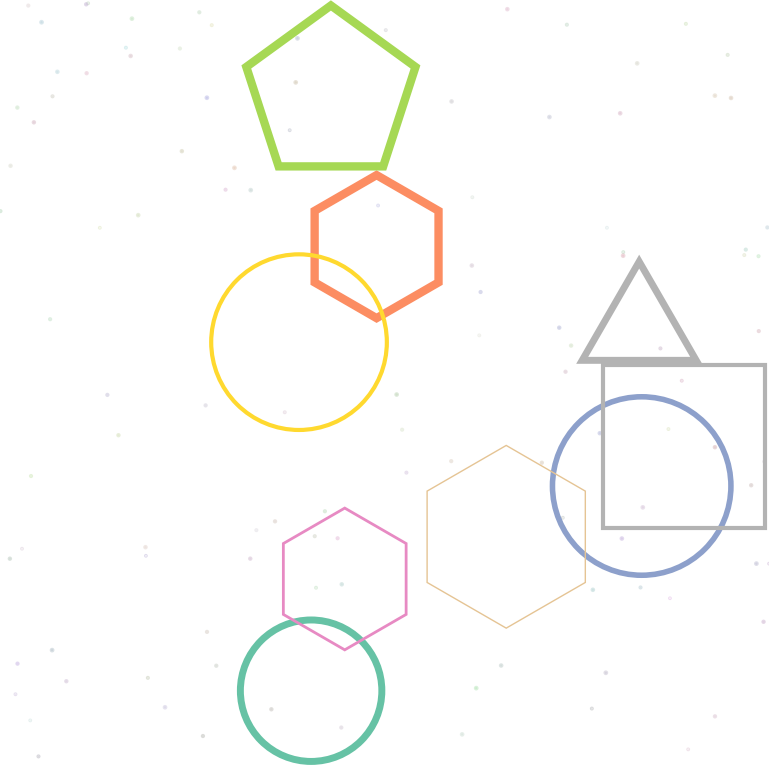[{"shape": "circle", "thickness": 2.5, "radius": 0.46, "center": [0.404, 0.103]}, {"shape": "hexagon", "thickness": 3, "radius": 0.46, "center": [0.489, 0.68]}, {"shape": "circle", "thickness": 2, "radius": 0.58, "center": [0.833, 0.369]}, {"shape": "hexagon", "thickness": 1, "radius": 0.46, "center": [0.448, 0.248]}, {"shape": "pentagon", "thickness": 3, "radius": 0.58, "center": [0.43, 0.877]}, {"shape": "circle", "thickness": 1.5, "radius": 0.57, "center": [0.388, 0.556]}, {"shape": "hexagon", "thickness": 0.5, "radius": 0.59, "center": [0.657, 0.303]}, {"shape": "square", "thickness": 1.5, "radius": 0.53, "center": [0.888, 0.42]}, {"shape": "triangle", "thickness": 2.5, "radius": 0.43, "center": [0.83, 0.575]}]